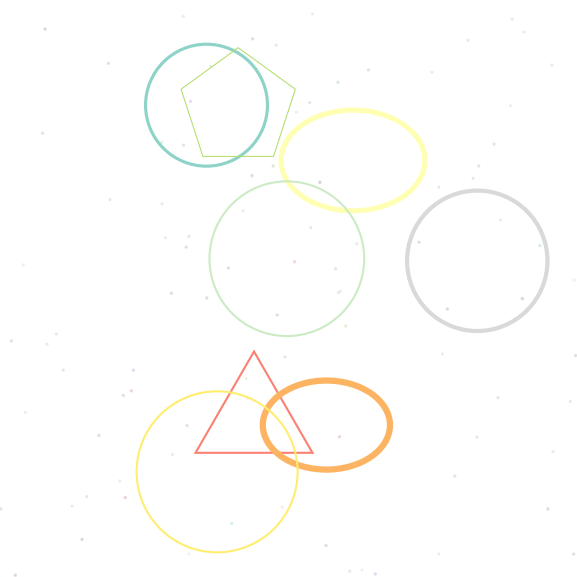[{"shape": "circle", "thickness": 1.5, "radius": 0.53, "center": [0.358, 0.817]}, {"shape": "oval", "thickness": 2.5, "radius": 0.62, "center": [0.611, 0.721]}, {"shape": "triangle", "thickness": 1, "radius": 0.58, "center": [0.44, 0.274]}, {"shape": "oval", "thickness": 3, "radius": 0.55, "center": [0.565, 0.263]}, {"shape": "pentagon", "thickness": 0.5, "radius": 0.52, "center": [0.412, 0.812]}, {"shape": "circle", "thickness": 2, "radius": 0.61, "center": [0.826, 0.548]}, {"shape": "circle", "thickness": 1, "radius": 0.67, "center": [0.497, 0.551]}, {"shape": "circle", "thickness": 1, "radius": 0.7, "center": [0.376, 0.182]}]